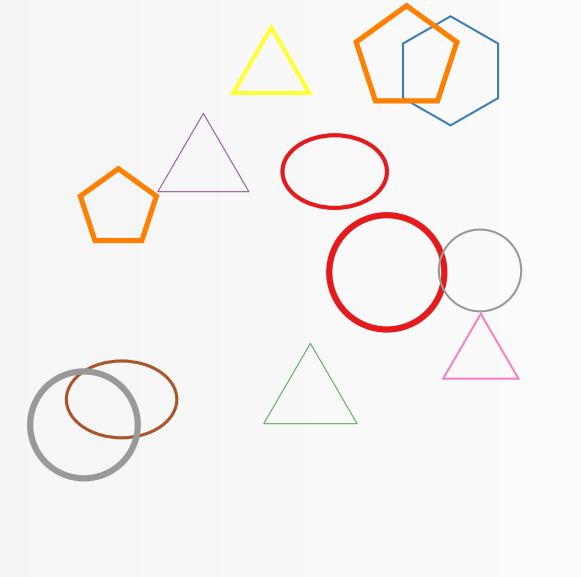[{"shape": "circle", "thickness": 3, "radius": 0.49, "center": [0.665, 0.528]}, {"shape": "oval", "thickness": 2, "radius": 0.45, "center": [0.576, 0.702]}, {"shape": "hexagon", "thickness": 1, "radius": 0.47, "center": [0.775, 0.876]}, {"shape": "triangle", "thickness": 0.5, "radius": 0.46, "center": [0.534, 0.312]}, {"shape": "triangle", "thickness": 0.5, "radius": 0.45, "center": [0.35, 0.712]}, {"shape": "pentagon", "thickness": 2.5, "radius": 0.46, "center": [0.699, 0.898]}, {"shape": "pentagon", "thickness": 2.5, "radius": 0.34, "center": [0.204, 0.638]}, {"shape": "triangle", "thickness": 2, "radius": 0.38, "center": [0.467, 0.876]}, {"shape": "oval", "thickness": 1.5, "radius": 0.48, "center": [0.209, 0.308]}, {"shape": "triangle", "thickness": 1, "radius": 0.37, "center": [0.827, 0.381]}, {"shape": "circle", "thickness": 1, "radius": 0.35, "center": [0.826, 0.531]}, {"shape": "circle", "thickness": 3, "radius": 0.46, "center": [0.144, 0.263]}]